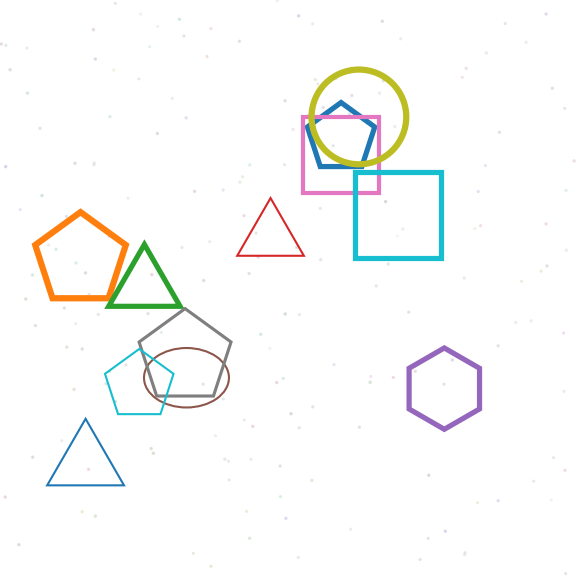[{"shape": "pentagon", "thickness": 2.5, "radius": 0.31, "center": [0.591, 0.76]}, {"shape": "triangle", "thickness": 1, "radius": 0.38, "center": [0.148, 0.197]}, {"shape": "pentagon", "thickness": 3, "radius": 0.41, "center": [0.139, 0.549]}, {"shape": "triangle", "thickness": 2.5, "radius": 0.36, "center": [0.25, 0.504]}, {"shape": "triangle", "thickness": 1, "radius": 0.33, "center": [0.468, 0.59]}, {"shape": "hexagon", "thickness": 2.5, "radius": 0.35, "center": [0.769, 0.326]}, {"shape": "oval", "thickness": 1, "radius": 0.37, "center": [0.323, 0.345]}, {"shape": "square", "thickness": 2, "radius": 0.33, "center": [0.59, 0.73]}, {"shape": "pentagon", "thickness": 1.5, "radius": 0.42, "center": [0.32, 0.381]}, {"shape": "circle", "thickness": 3, "radius": 0.41, "center": [0.621, 0.797]}, {"shape": "pentagon", "thickness": 1, "radius": 0.31, "center": [0.241, 0.332]}, {"shape": "square", "thickness": 2.5, "radius": 0.37, "center": [0.69, 0.626]}]